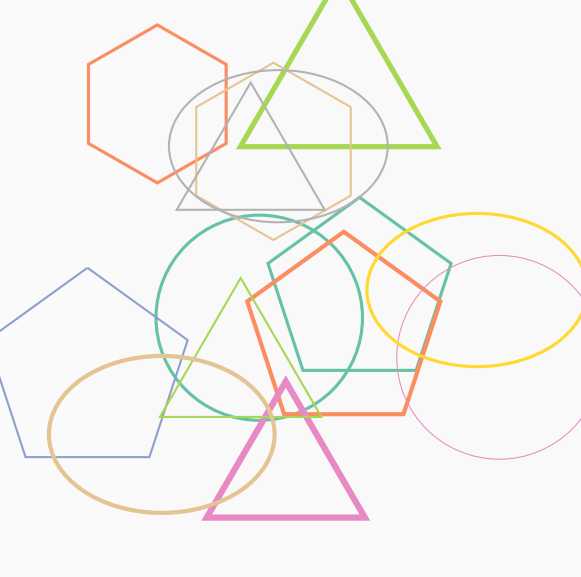[{"shape": "circle", "thickness": 1.5, "radius": 0.89, "center": [0.446, 0.449]}, {"shape": "pentagon", "thickness": 1.5, "radius": 0.83, "center": [0.619, 0.492]}, {"shape": "hexagon", "thickness": 1.5, "radius": 0.68, "center": [0.271, 0.819]}, {"shape": "pentagon", "thickness": 2, "radius": 0.87, "center": [0.591, 0.423]}, {"shape": "pentagon", "thickness": 1, "radius": 0.91, "center": [0.151, 0.354]}, {"shape": "triangle", "thickness": 3, "radius": 0.79, "center": [0.492, 0.181]}, {"shape": "circle", "thickness": 0.5, "radius": 0.88, "center": [0.859, 0.38]}, {"shape": "triangle", "thickness": 1, "radius": 0.8, "center": [0.414, 0.357]}, {"shape": "triangle", "thickness": 2.5, "radius": 0.98, "center": [0.583, 0.843]}, {"shape": "oval", "thickness": 1.5, "radius": 0.95, "center": [0.821, 0.497]}, {"shape": "oval", "thickness": 2, "radius": 0.97, "center": [0.278, 0.247]}, {"shape": "hexagon", "thickness": 1, "radius": 0.77, "center": [0.471, 0.737]}, {"shape": "oval", "thickness": 1, "radius": 0.94, "center": [0.479, 0.746]}, {"shape": "triangle", "thickness": 1, "radius": 0.73, "center": [0.431, 0.709]}]